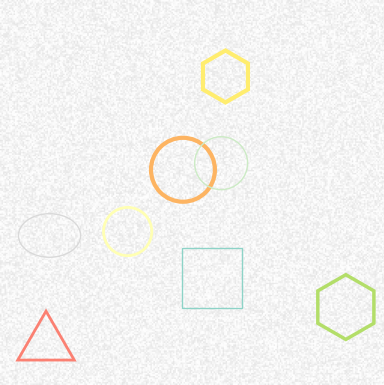[{"shape": "square", "thickness": 1, "radius": 0.39, "center": [0.55, 0.278]}, {"shape": "circle", "thickness": 2, "radius": 0.31, "center": [0.332, 0.399]}, {"shape": "triangle", "thickness": 2, "radius": 0.42, "center": [0.12, 0.107]}, {"shape": "circle", "thickness": 3, "radius": 0.42, "center": [0.475, 0.559]}, {"shape": "hexagon", "thickness": 2.5, "radius": 0.42, "center": [0.898, 0.202]}, {"shape": "oval", "thickness": 1, "radius": 0.4, "center": [0.129, 0.388]}, {"shape": "circle", "thickness": 1, "radius": 0.34, "center": [0.574, 0.576]}, {"shape": "hexagon", "thickness": 3, "radius": 0.34, "center": [0.586, 0.801]}]